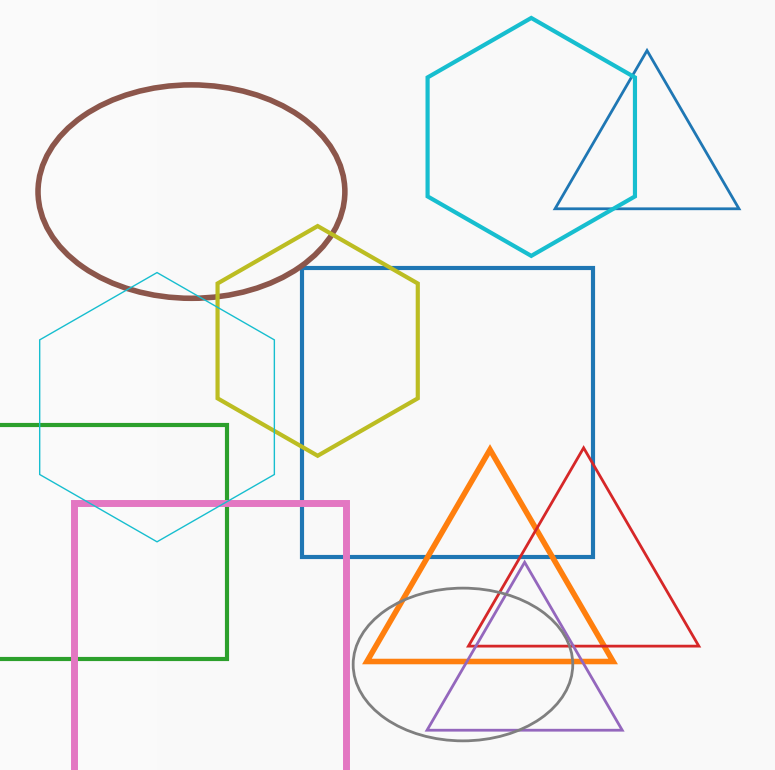[{"shape": "triangle", "thickness": 1, "radius": 0.69, "center": [0.835, 0.797]}, {"shape": "square", "thickness": 1.5, "radius": 0.94, "center": [0.577, 0.464]}, {"shape": "triangle", "thickness": 2, "radius": 0.92, "center": [0.632, 0.233]}, {"shape": "square", "thickness": 1.5, "radius": 0.76, "center": [0.141, 0.296]}, {"shape": "triangle", "thickness": 1, "radius": 0.86, "center": [0.753, 0.247]}, {"shape": "triangle", "thickness": 1, "radius": 0.73, "center": [0.677, 0.124]}, {"shape": "oval", "thickness": 2, "radius": 0.99, "center": [0.247, 0.751]}, {"shape": "square", "thickness": 2.5, "radius": 0.88, "center": [0.271, 0.171]}, {"shape": "oval", "thickness": 1, "radius": 0.71, "center": [0.597, 0.137]}, {"shape": "hexagon", "thickness": 1.5, "radius": 0.75, "center": [0.41, 0.557]}, {"shape": "hexagon", "thickness": 0.5, "radius": 0.87, "center": [0.203, 0.471]}, {"shape": "hexagon", "thickness": 1.5, "radius": 0.77, "center": [0.686, 0.822]}]